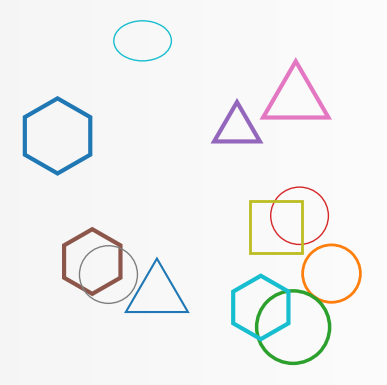[{"shape": "hexagon", "thickness": 3, "radius": 0.49, "center": [0.149, 0.647]}, {"shape": "triangle", "thickness": 1.5, "radius": 0.46, "center": [0.405, 0.236]}, {"shape": "circle", "thickness": 2, "radius": 0.37, "center": [0.856, 0.289]}, {"shape": "circle", "thickness": 2.5, "radius": 0.47, "center": [0.756, 0.15]}, {"shape": "circle", "thickness": 1, "radius": 0.37, "center": [0.773, 0.44]}, {"shape": "triangle", "thickness": 3, "radius": 0.34, "center": [0.612, 0.667]}, {"shape": "hexagon", "thickness": 3, "radius": 0.42, "center": [0.238, 0.321]}, {"shape": "triangle", "thickness": 3, "radius": 0.49, "center": [0.763, 0.743]}, {"shape": "circle", "thickness": 1, "radius": 0.37, "center": [0.28, 0.287]}, {"shape": "square", "thickness": 2, "radius": 0.34, "center": [0.712, 0.41]}, {"shape": "hexagon", "thickness": 3, "radius": 0.41, "center": [0.673, 0.201]}, {"shape": "oval", "thickness": 1, "radius": 0.37, "center": [0.368, 0.894]}]